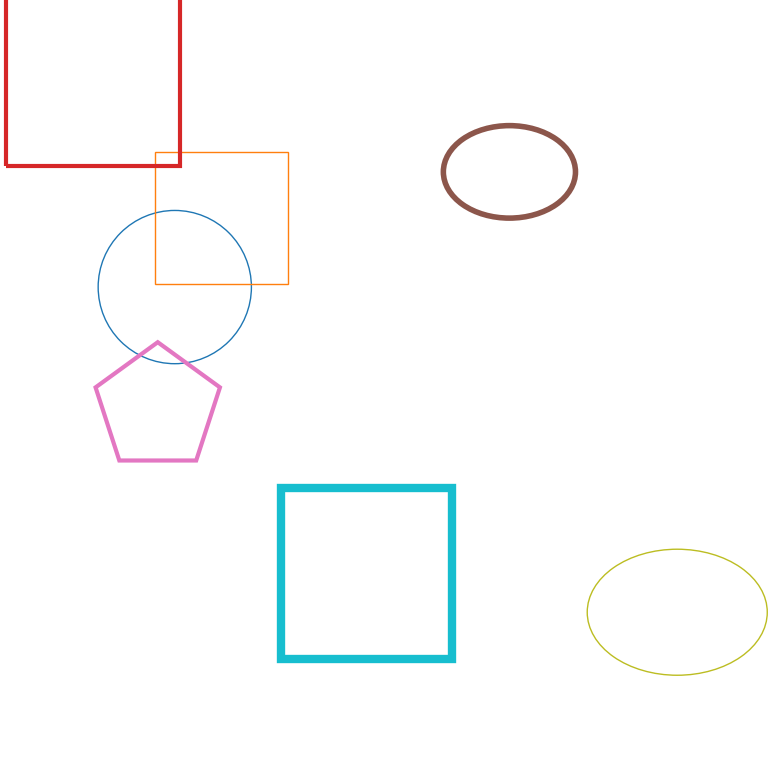[{"shape": "circle", "thickness": 0.5, "radius": 0.5, "center": [0.227, 0.627]}, {"shape": "square", "thickness": 0.5, "radius": 0.43, "center": [0.287, 0.717]}, {"shape": "square", "thickness": 1.5, "radius": 0.57, "center": [0.12, 0.898]}, {"shape": "oval", "thickness": 2, "radius": 0.43, "center": [0.662, 0.777]}, {"shape": "pentagon", "thickness": 1.5, "radius": 0.42, "center": [0.205, 0.471]}, {"shape": "oval", "thickness": 0.5, "radius": 0.58, "center": [0.88, 0.205]}, {"shape": "square", "thickness": 3, "radius": 0.56, "center": [0.476, 0.256]}]